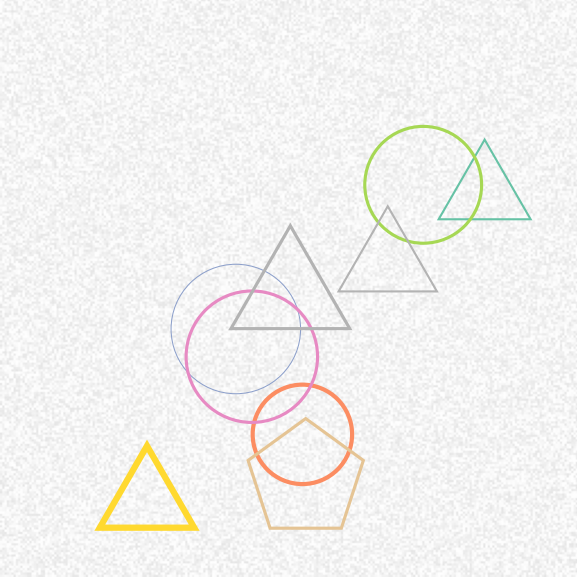[{"shape": "triangle", "thickness": 1, "radius": 0.46, "center": [0.839, 0.665]}, {"shape": "circle", "thickness": 2, "radius": 0.43, "center": [0.524, 0.247]}, {"shape": "circle", "thickness": 0.5, "radius": 0.56, "center": [0.408, 0.429]}, {"shape": "circle", "thickness": 1.5, "radius": 0.57, "center": [0.436, 0.381]}, {"shape": "circle", "thickness": 1.5, "radius": 0.51, "center": [0.733, 0.679]}, {"shape": "triangle", "thickness": 3, "radius": 0.47, "center": [0.255, 0.133]}, {"shape": "pentagon", "thickness": 1.5, "radius": 0.52, "center": [0.529, 0.169]}, {"shape": "triangle", "thickness": 1.5, "radius": 0.59, "center": [0.503, 0.489]}, {"shape": "triangle", "thickness": 1, "radius": 0.49, "center": [0.671, 0.544]}]